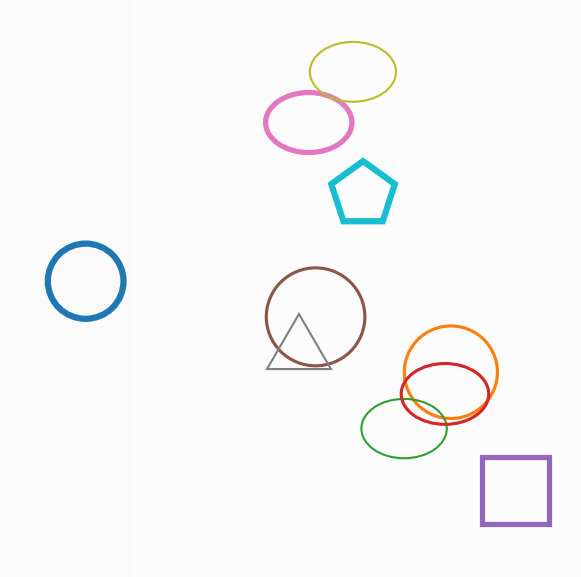[{"shape": "circle", "thickness": 3, "radius": 0.33, "center": [0.147, 0.512]}, {"shape": "circle", "thickness": 1.5, "radius": 0.4, "center": [0.776, 0.355]}, {"shape": "oval", "thickness": 1, "radius": 0.37, "center": [0.695, 0.257]}, {"shape": "oval", "thickness": 1.5, "radius": 0.38, "center": [0.766, 0.317]}, {"shape": "square", "thickness": 2.5, "radius": 0.29, "center": [0.887, 0.15]}, {"shape": "circle", "thickness": 1.5, "radius": 0.42, "center": [0.543, 0.451]}, {"shape": "oval", "thickness": 2.5, "radius": 0.37, "center": [0.531, 0.787]}, {"shape": "triangle", "thickness": 1, "radius": 0.32, "center": [0.514, 0.392]}, {"shape": "oval", "thickness": 1, "radius": 0.37, "center": [0.607, 0.875]}, {"shape": "pentagon", "thickness": 3, "radius": 0.29, "center": [0.625, 0.663]}]